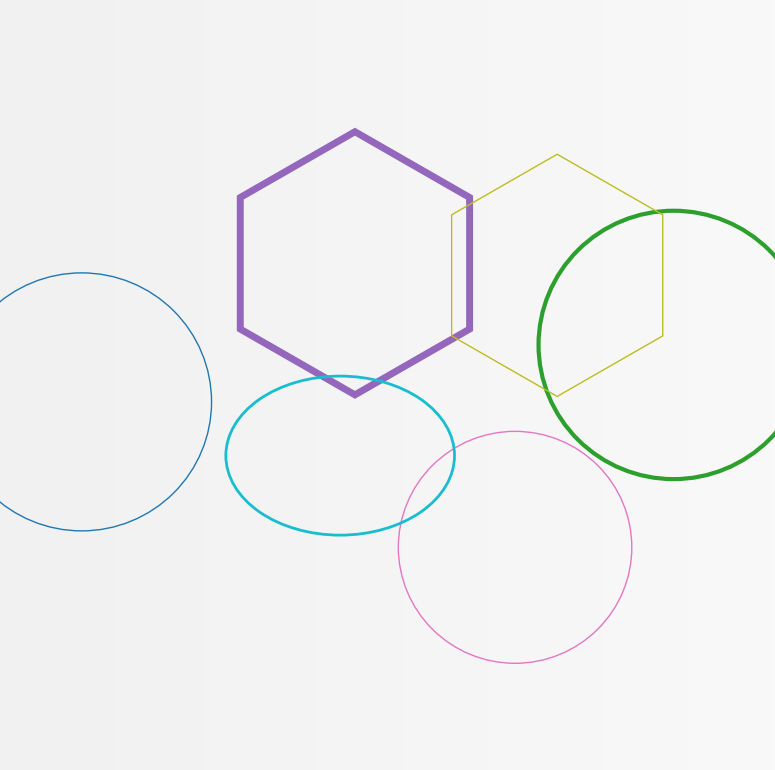[{"shape": "circle", "thickness": 0.5, "radius": 0.84, "center": [0.105, 0.478]}, {"shape": "circle", "thickness": 1.5, "radius": 0.87, "center": [0.869, 0.552]}, {"shape": "hexagon", "thickness": 2.5, "radius": 0.85, "center": [0.458, 0.658]}, {"shape": "circle", "thickness": 0.5, "radius": 0.75, "center": [0.665, 0.289]}, {"shape": "hexagon", "thickness": 0.5, "radius": 0.79, "center": [0.719, 0.642]}, {"shape": "oval", "thickness": 1, "radius": 0.74, "center": [0.439, 0.408]}]